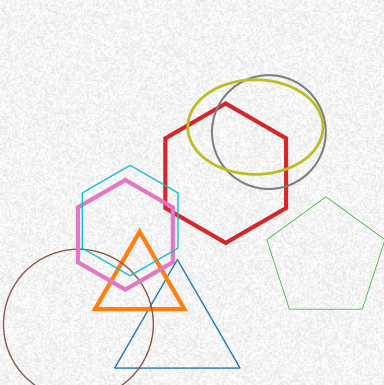[{"shape": "triangle", "thickness": 1, "radius": 0.94, "center": [0.461, 0.138]}, {"shape": "triangle", "thickness": 3, "radius": 0.67, "center": [0.363, 0.264]}, {"shape": "pentagon", "thickness": 0.5, "radius": 0.81, "center": [0.846, 0.328]}, {"shape": "hexagon", "thickness": 3, "radius": 0.91, "center": [0.586, 0.55]}, {"shape": "circle", "thickness": 1, "radius": 0.97, "center": [0.204, 0.158]}, {"shape": "hexagon", "thickness": 3, "radius": 0.71, "center": [0.326, 0.39]}, {"shape": "circle", "thickness": 1.5, "radius": 0.74, "center": [0.698, 0.657]}, {"shape": "oval", "thickness": 2, "radius": 0.88, "center": [0.663, 0.67]}, {"shape": "hexagon", "thickness": 1, "radius": 0.72, "center": [0.338, 0.427]}]